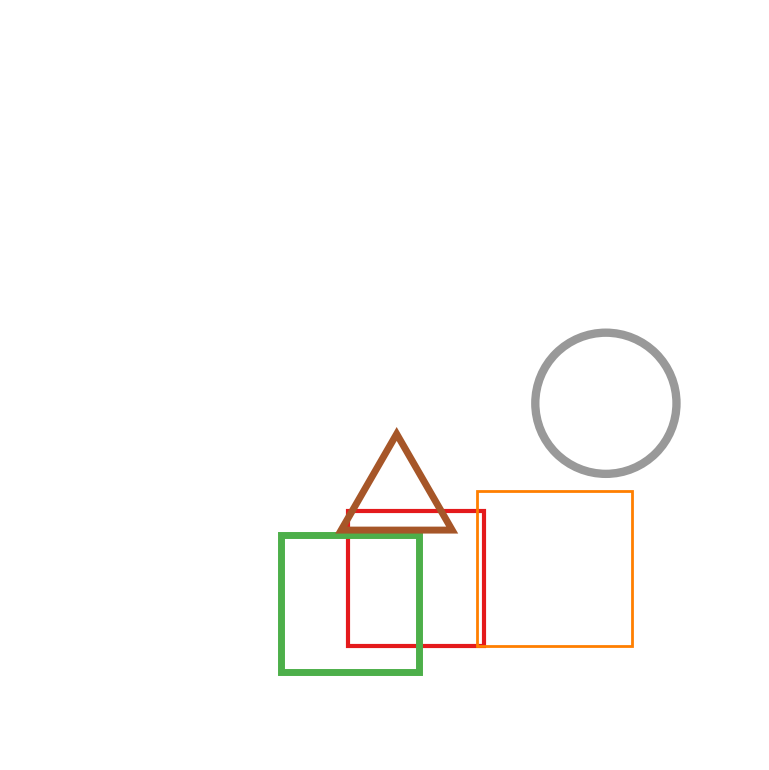[{"shape": "square", "thickness": 1.5, "radius": 0.44, "center": [0.54, 0.249]}, {"shape": "square", "thickness": 2.5, "radius": 0.45, "center": [0.455, 0.216]}, {"shape": "square", "thickness": 1, "radius": 0.5, "center": [0.72, 0.262]}, {"shape": "triangle", "thickness": 2.5, "radius": 0.42, "center": [0.515, 0.353]}, {"shape": "circle", "thickness": 3, "radius": 0.46, "center": [0.787, 0.476]}]